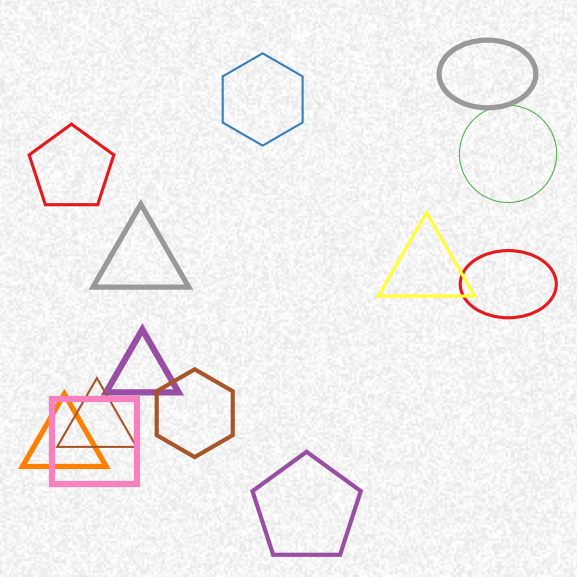[{"shape": "oval", "thickness": 1.5, "radius": 0.42, "center": [0.88, 0.507]}, {"shape": "pentagon", "thickness": 1.5, "radius": 0.39, "center": [0.124, 0.707]}, {"shape": "hexagon", "thickness": 1, "radius": 0.4, "center": [0.455, 0.827]}, {"shape": "circle", "thickness": 0.5, "radius": 0.42, "center": [0.88, 0.733]}, {"shape": "triangle", "thickness": 3, "radius": 0.36, "center": [0.246, 0.356]}, {"shape": "pentagon", "thickness": 2, "radius": 0.49, "center": [0.531, 0.118]}, {"shape": "triangle", "thickness": 2.5, "radius": 0.42, "center": [0.111, 0.233]}, {"shape": "triangle", "thickness": 1.5, "radius": 0.48, "center": [0.739, 0.535]}, {"shape": "triangle", "thickness": 1, "radius": 0.4, "center": [0.168, 0.265]}, {"shape": "hexagon", "thickness": 2, "radius": 0.38, "center": [0.337, 0.284]}, {"shape": "square", "thickness": 3, "radius": 0.37, "center": [0.164, 0.234]}, {"shape": "triangle", "thickness": 2.5, "radius": 0.48, "center": [0.244, 0.55]}, {"shape": "oval", "thickness": 2.5, "radius": 0.42, "center": [0.844, 0.871]}]